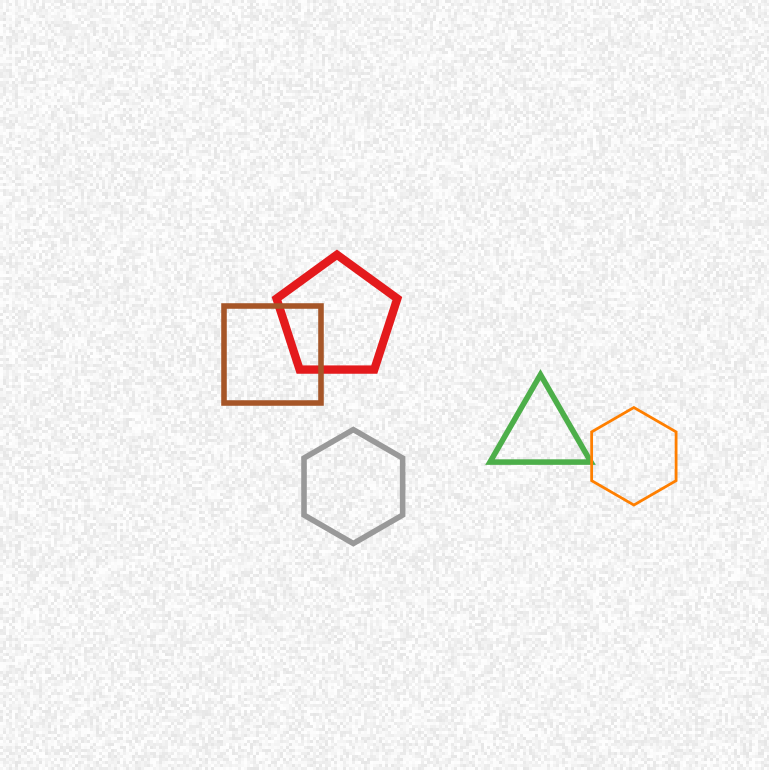[{"shape": "pentagon", "thickness": 3, "radius": 0.41, "center": [0.438, 0.587]}, {"shape": "triangle", "thickness": 2, "radius": 0.38, "center": [0.702, 0.438]}, {"shape": "hexagon", "thickness": 1, "radius": 0.32, "center": [0.823, 0.407]}, {"shape": "square", "thickness": 2, "radius": 0.31, "center": [0.354, 0.54]}, {"shape": "hexagon", "thickness": 2, "radius": 0.37, "center": [0.459, 0.368]}]